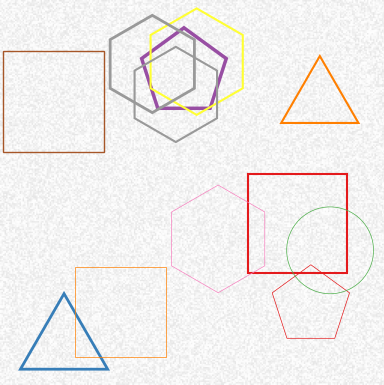[{"shape": "square", "thickness": 1.5, "radius": 0.64, "center": [0.772, 0.419]}, {"shape": "pentagon", "thickness": 0.5, "radius": 0.53, "center": [0.807, 0.207]}, {"shape": "triangle", "thickness": 2, "radius": 0.65, "center": [0.166, 0.106]}, {"shape": "circle", "thickness": 0.5, "radius": 0.56, "center": [0.857, 0.35]}, {"shape": "pentagon", "thickness": 2.5, "radius": 0.58, "center": [0.478, 0.812]}, {"shape": "triangle", "thickness": 1.5, "radius": 0.58, "center": [0.831, 0.739]}, {"shape": "square", "thickness": 0.5, "radius": 0.59, "center": [0.313, 0.189]}, {"shape": "hexagon", "thickness": 1.5, "radius": 0.69, "center": [0.511, 0.84]}, {"shape": "square", "thickness": 1, "radius": 0.66, "center": [0.14, 0.737]}, {"shape": "hexagon", "thickness": 0.5, "radius": 0.7, "center": [0.567, 0.379]}, {"shape": "hexagon", "thickness": 1.5, "radius": 0.62, "center": [0.457, 0.755]}, {"shape": "hexagon", "thickness": 2, "radius": 0.63, "center": [0.396, 0.834]}]